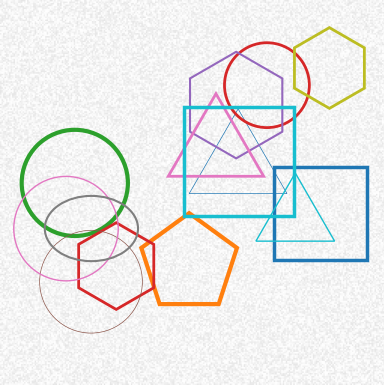[{"shape": "triangle", "thickness": 0.5, "radius": 0.73, "center": [0.618, 0.57]}, {"shape": "square", "thickness": 2.5, "radius": 0.6, "center": [0.833, 0.444]}, {"shape": "pentagon", "thickness": 3, "radius": 0.65, "center": [0.491, 0.316]}, {"shape": "circle", "thickness": 3, "radius": 0.69, "center": [0.194, 0.525]}, {"shape": "circle", "thickness": 2, "radius": 0.55, "center": [0.693, 0.779]}, {"shape": "hexagon", "thickness": 2, "radius": 0.56, "center": [0.302, 0.309]}, {"shape": "hexagon", "thickness": 1.5, "radius": 0.69, "center": [0.613, 0.727]}, {"shape": "circle", "thickness": 0.5, "radius": 0.67, "center": [0.236, 0.268]}, {"shape": "circle", "thickness": 1, "radius": 0.68, "center": [0.171, 0.406]}, {"shape": "triangle", "thickness": 2, "radius": 0.71, "center": [0.561, 0.614]}, {"shape": "oval", "thickness": 1.5, "radius": 0.61, "center": [0.237, 0.406]}, {"shape": "hexagon", "thickness": 2, "radius": 0.52, "center": [0.856, 0.823]}, {"shape": "square", "thickness": 2.5, "radius": 0.71, "center": [0.621, 0.581]}, {"shape": "triangle", "thickness": 1, "radius": 0.59, "center": [0.767, 0.433]}]